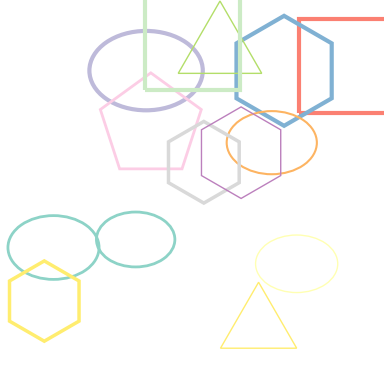[{"shape": "oval", "thickness": 2, "radius": 0.51, "center": [0.352, 0.378]}, {"shape": "oval", "thickness": 2, "radius": 0.59, "center": [0.139, 0.357]}, {"shape": "oval", "thickness": 1, "radius": 0.53, "center": [0.771, 0.315]}, {"shape": "oval", "thickness": 3, "radius": 0.74, "center": [0.379, 0.817]}, {"shape": "square", "thickness": 3, "radius": 0.61, "center": [0.899, 0.829]}, {"shape": "hexagon", "thickness": 3, "radius": 0.71, "center": [0.738, 0.816]}, {"shape": "oval", "thickness": 1.5, "radius": 0.59, "center": [0.706, 0.629]}, {"shape": "triangle", "thickness": 1, "radius": 0.63, "center": [0.571, 0.872]}, {"shape": "pentagon", "thickness": 2, "radius": 0.69, "center": [0.392, 0.673]}, {"shape": "hexagon", "thickness": 2.5, "radius": 0.53, "center": [0.529, 0.579]}, {"shape": "hexagon", "thickness": 1, "radius": 0.59, "center": [0.626, 0.603]}, {"shape": "square", "thickness": 3, "radius": 0.62, "center": [0.5, 0.89]}, {"shape": "hexagon", "thickness": 2.5, "radius": 0.52, "center": [0.115, 0.218]}, {"shape": "triangle", "thickness": 1, "radius": 0.57, "center": [0.672, 0.153]}]